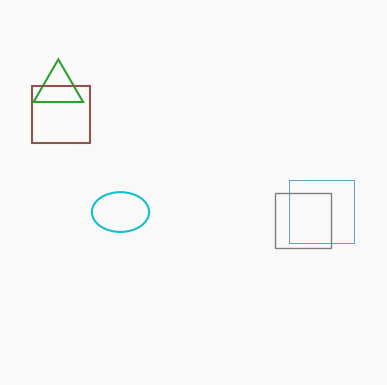[{"shape": "square", "thickness": 0.5, "radius": 0.41, "center": [0.83, 0.451]}, {"shape": "triangle", "thickness": 1.5, "radius": 0.37, "center": [0.151, 0.772]}, {"shape": "square", "thickness": 1.5, "radius": 0.37, "center": [0.158, 0.703]}, {"shape": "square", "thickness": 1, "radius": 0.36, "center": [0.782, 0.426]}, {"shape": "oval", "thickness": 1.5, "radius": 0.37, "center": [0.311, 0.449]}]